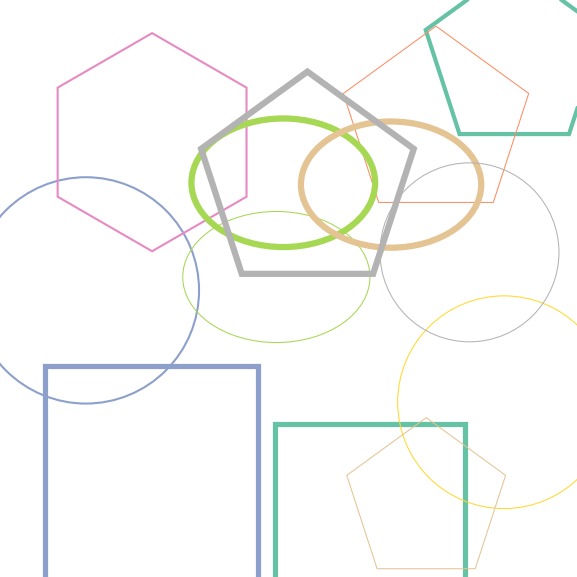[{"shape": "square", "thickness": 2.5, "radius": 0.82, "center": [0.64, 0.101]}, {"shape": "pentagon", "thickness": 2, "radius": 0.81, "center": [0.891, 0.897]}, {"shape": "pentagon", "thickness": 0.5, "radius": 0.84, "center": [0.755, 0.785]}, {"shape": "square", "thickness": 2.5, "radius": 0.92, "center": [0.263, 0.18]}, {"shape": "circle", "thickness": 1, "radius": 0.98, "center": [0.149, 0.496]}, {"shape": "hexagon", "thickness": 1, "radius": 0.94, "center": [0.263, 0.753]}, {"shape": "oval", "thickness": 3, "radius": 0.8, "center": [0.491, 0.683]}, {"shape": "oval", "thickness": 0.5, "radius": 0.81, "center": [0.479, 0.519]}, {"shape": "circle", "thickness": 0.5, "radius": 0.92, "center": [0.873, 0.303]}, {"shape": "pentagon", "thickness": 0.5, "radius": 0.72, "center": [0.738, 0.131]}, {"shape": "oval", "thickness": 3, "radius": 0.78, "center": [0.677, 0.68]}, {"shape": "pentagon", "thickness": 3, "radius": 0.97, "center": [0.532, 0.682]}, {"shape": "circle", "thickness": 0.5, "radius": 0.77, "center": [0.813, 0.562]}]